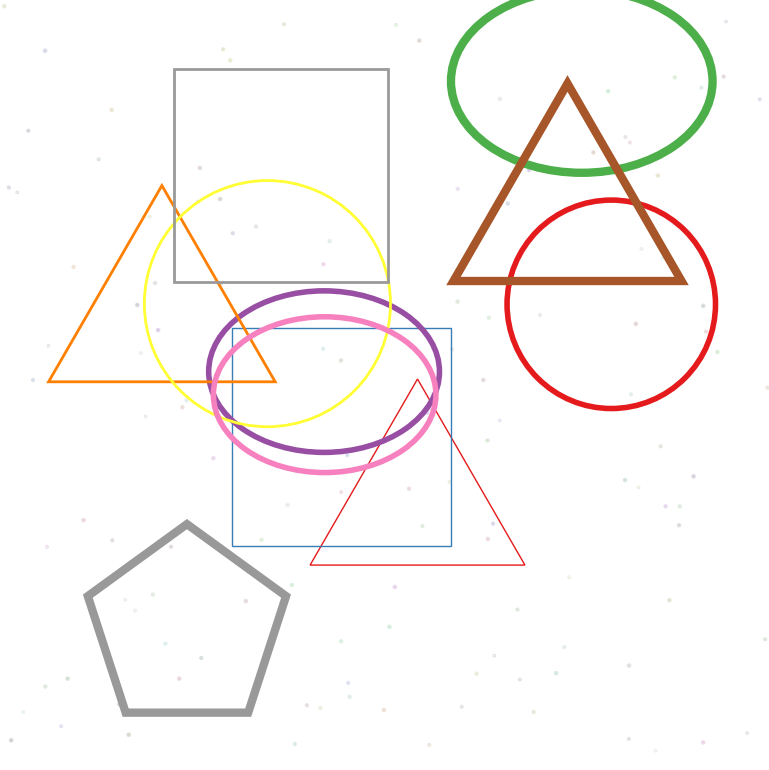[{"shape": "triangle", "thickness": 0.5, "radius": 0.81, "center": [0.542, 0.347]}, {"shape": "circle", "thickness": 2, "radius": 0.68, "center": [0.794, 0.605]}, {"shape": "square", "thickness": 0.5, "radius": 0.71, "center": [0.444, 0.432]}, {"shape": "oval", "thickness": 3, "radius": 0.85, "center": [0.756, 0.895]}, {"shape": "oval", "thickness": 2, "radius": 0.75, "center": [0.421, 0.517]}, {"shape": "triangle", "thickness": 1, "radius": 0.85, "center": [0.21, 0.589]}, {"shape": "circle", "thickness": 1, "radius": 0.8, "center": [0.347, 0.606]}, {"shape": "triangle", "thickness": 3, "radius": 0.86, "center": [0.737, 0.721]}, {"shape": "oval", "thickness": 2, "radius": 0.72, "center": [0.422, 0.487]}, {"shape": "square", "thickness": 1, "radius": 0.69, "center": [0.365, 0.772]}, {"shape": "pentagon", "thickness": 3, "radius": 0.68, "center": [0.243, 0.184]}]